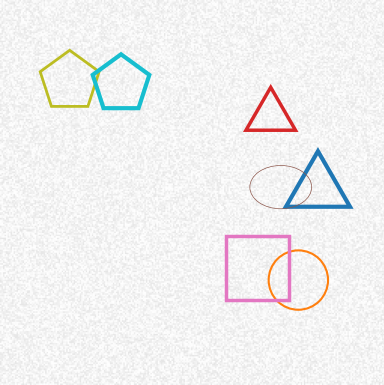[{"shape": "triangle", "thickness": 3, "radius": 0.48, "center": [0.826, 0.511]}, {"shape": "circle", "thickness": 1.5, "radius": 0.39, "center": [0.775, 0.273]}, {"shape": "triangle", "thickness": 2.5, "radius": 0.37, "center": [0.703, 0.699]}, {"shape": "oval", "thickness": 0.5, "radius": 0.4, "center": [0.729, 0.514]}, {"shape": "square", "thickness": 2.5, "radius": 0.41, "center": [0.669, 0.304]}, {"shape": "pentagon", "thickness": 2, "radius": 0.4, "center": [0.181, 0.789]}, {"shape": "pentagon", "thickness": 3, "radius": 0.39, "center": [0.314, 0.782]}]